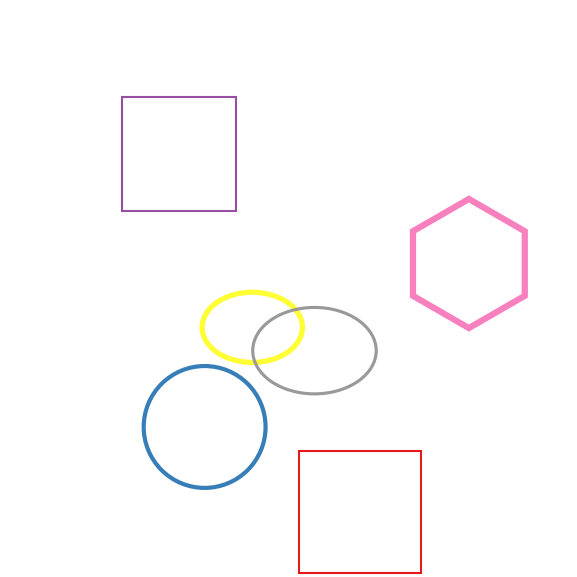[{"shape": "square", "thickness": 1, "radius": 0.53, "center": [0.623, 0.112]}, {"shape": "circle", "thickness": 2, "radius": 0.53, "center": [0.354, 0.26]}, {"shape": "square", "thickness": 1, "radius": 0.49, "center": [0.31, 0.733]}, {"shape": "oval", "thickness": 2.5, "radius": 0.43, "center": [0.437, 0.432]}, {"shape": "hexagon", "thickness": 3, "radius": 0.56, "center": [0.812, 0.543]}, {"shape": "oval", "thickness": 1.5, "radius": 0.53, "center": [0.545, 0.392]}]